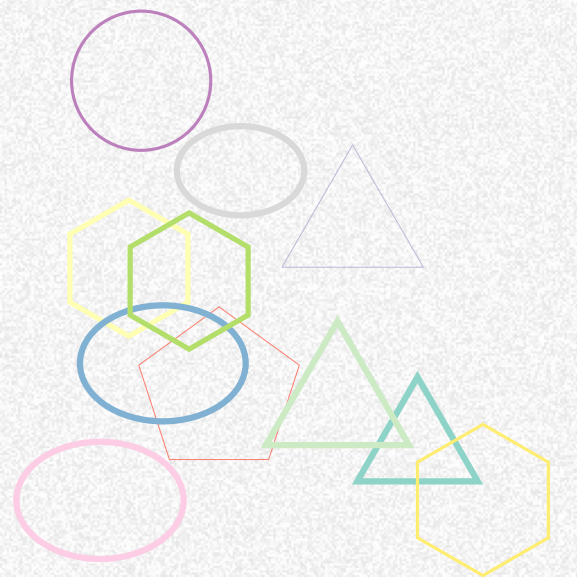[{"shape": "triangle", "thickness": 3, "radius": 0.6, "center": [0.723, 0.226]}, {"shape": "hexagon", "thickness": 2.5, "radius": 0.59, "center": [0.223, 0.535]}, {"shape": "triangle", "thickness": 0.5, "radius": 0.71, "center": [0.611, 0.607]}, {"shape": "pentagon", "thickness": 0.5, "radius": 0.73, "center": [0.379, 0.322]}, {"shape": "oval", "thickness": 3, "radius": 0.72, "center": [0.282, 0.37]}, {"shape": "hexagon", "thickness": 2.5, "radius": 0.59, "center": [0.328, 0.513]}, {"shape": "oval", "thickness": 3, "radius": 0.72, "center": [0.173, 0.133]}, {"shape": "oval", "thickness": 3, "radius": 0.55, "center": [0.417, 0.704]}, {"shape": "circle", "thickness": 1.5, "radius": 0.6, "center": [0.244, 0.859]}, {"shape": "triangle", "thickness": 3, "radius": 0.72, "center": [0.584, 0.3]}, {"shape": "hexagon", "thickness": 1.5, "radius": 0.65, "center": [0.836, 0.133]}]